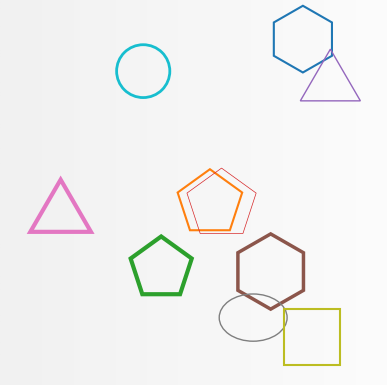[{"shape": "hexagon", "thickness": 1.5, "radius": 0.43, "center": [0.782, 0.898]}, {"shape": "pentagon", "thickness": 1.5, "radius": 0.44, "center": [0.542, 0.473]}, {"shape": "pentagon", "thickness": 3, "radius": 0.41, "center": [0.416, 0.303]}, {"shape": "pentagon", "thickness": 0.5, "radius": 0.47, "center": [0.572, 0.469]}, {"shape": "triangle", "thickness": 1, "radius": 0.45, "center": [0.853, 0.783]}, {"shape": "hexagon", "thickness": 2.5, "radius": 0.49, "center": [0.699, 0.295]}, {"shape": "triangle", "thickness": 3, "radius": 0.45, "center": [0.157, 0.443]}, {"shape": "oval", "thickness": 1, "radius": 0.44, "center": [0.653, 0.175]}, {"shape": "square", "thickness": 1.5, "radius": 0.36, "center": [0.805, 0.126]}, {"shape": "circle", "thickness": 2, "radius": 0.34, "center": [0.37, 0.815]}]